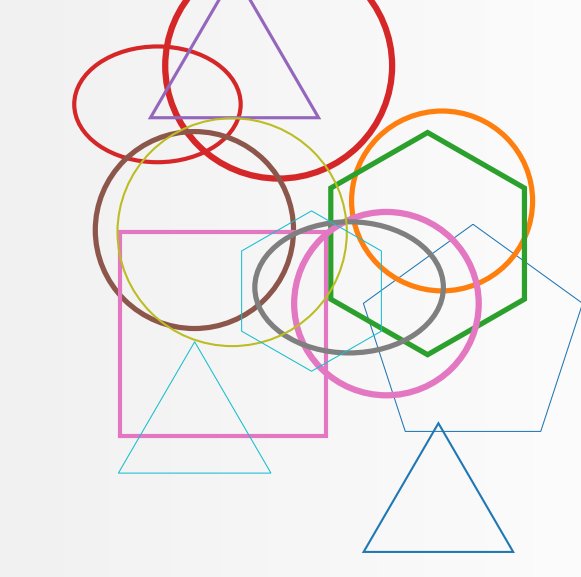[{"shape": "triangle", "thickness": 1, "radius": 0.74, "center": [0.754, 0.118]}, {"shape": "pentagon", "thickness": 0.5, "radius": 0.99, "center": [0.814, 0.413]}, {"shape": "circle", "thickness": 2.5, "radius": 0.78, "center": [0.761, 0.651]}, {"shape": "hexagon", "thickness": 2.5, "radius": 0.96, "center": [0.736, 0.577]}, {"shape": "oval", "thickness": 2, "radius": 0.72, "center": [0.271, 0.818]}, {"shape": "circle", "thickness": 3, "radius": 0.98, "center": [0.479, 0.885]}, {"shape": "triangle", "thickness": 1.5, "radius": 0.83, "center": [0.403, 0.879]}, {"shape": "circle", "thickness": 2.5, "radius": 0.85, "center": [0.334, 0.601]}, {"shape": "circle", "thickness": 3, "radius": 0.79, "center": [0.665, 0.473]}, {"shape": "square", "thickness": 2, "radius": 0.88, "center": [0.384, 0.421]}, {"shape": "oval", "thickness": 2.5, "radius": 0.81, "center": [0.601, 0.502]}, {"shape": "circle", "thickness": 1, "radius": 0.99, "center": [0.399, 0.597]}, {"shape": "hexagon", "thickness": 0.5, "radius": 0.69, "center": [0.536, 0.495]}, {"shape": "triangle", "thickness": 0.5, "radius": 0.76, "center": [0.335, 0.256]}]